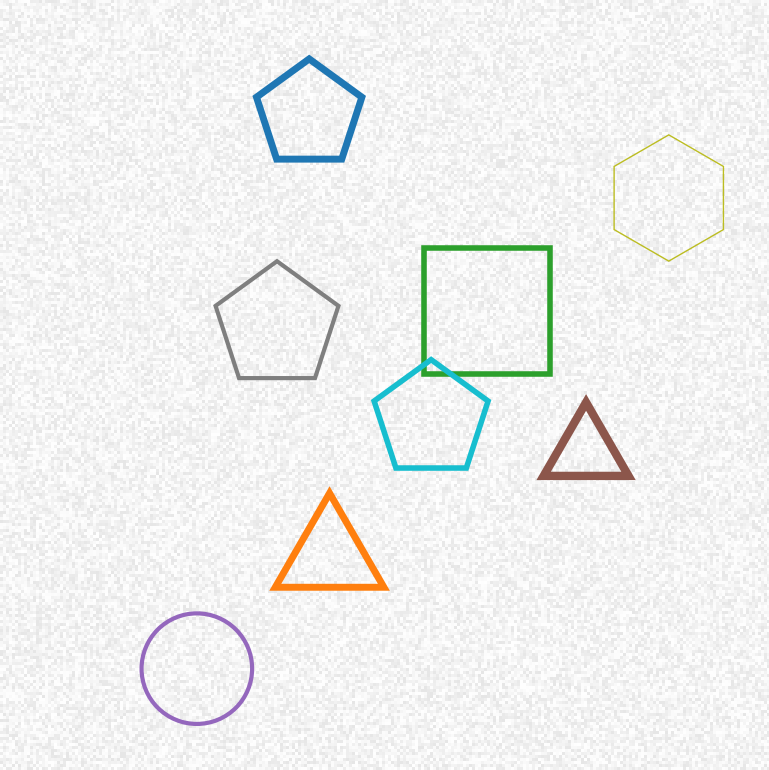[{"shape": "pentagon", "thickness": 2.5, "radius": 0.36, "center": [0.402, 0.852]}, {"shape": "triangle", "thickness": 2.5, "radius": 0.41, "center": [0.428, 0.278]}, {"shape": "square", "thickness": 2, "radius": 0.41, "center": [0.633, 0.596]}, {"shape": "circle", "thickness": 1.5, "radius": 0.36, "center": [0.256, 0.132]}, {"shape": "triangle", "thickness": 3, "radius": 0.32, "center": [0.761, 0.414]}, {"shape": "pentagon", "thickness": 1.5, "radius": 0.42, "center": [0.36, 0.577]}, {"shape": "hexagon", "thickness": 0.5, "radius": 0.41, "center": [0.869, 0.743]}, {"shape": "pentagon", "thickness": 2, "radius": 0.39, "center": [0.56, 0.455]}]